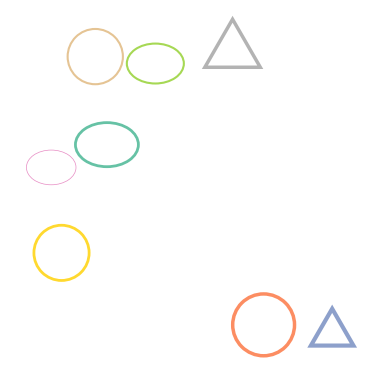[{"shape": "oval", "thickness": 2, "radius": 0.41, "center": [0.278, 0.624]}, {"shape": "circle", "thickness": 2.5, "radius": 0.4, "center": [0.685, 0.156]}, {"shape": "triangle", "thickness": 3, "radius": 0.32, "center": [0.863, 0.134]}, {"shape": "oval", "thickness": 0.5, "radius": 0.32, "center": [0.133, 0.565]}, {"shape": "oval", "thickness": 1.5, "radius": 0.37, "center": [0.403, 0.835]}, {"shape": "circle", "thickness": 2, "radius": 0.36, "center": [0.16, 0.343]}, {"shape": "circle", "thickness": 1.5, "radius": 0.36, "center": [0.247, 0.853]}, {"shape": "triangle", "thickness": 2.5, "radius": 0.42, "center": [0.604, 0.867]}]